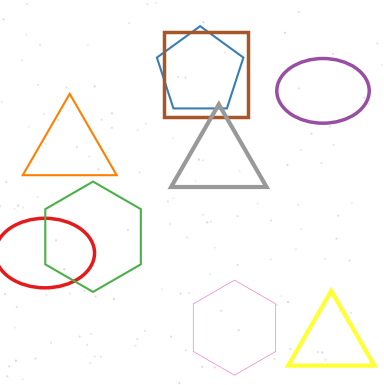[{"shape": "oval", "thickness": 2.5, "radius": 0.65, "center": [0.117, 0.343]}, {"shape": "pentagon", "thickness": 1.5, "radius": 0.59, "center": [0.52, 0.814]}, {"shape": "hexagon", "thickness": 1.5, "radius": 0.72, "center": [0.242, 0.385]}, {"shape": "oval", "thickness": 2.5, "radius": 0.6, "center": [0.839, 0.764]}, {"shape": "triangle", "thickness": 1.5, "radius": 0.7, "center": [0.181, 0.615]}, {"shape": "triangle", "thickness": 3, "radius": 0.65, "center": [0.861, 0.115]}, {"shape": "square", "thickness": 2.5, "radius": 0.55, "center": [0.536, 0.806]}, {"shape": "hexagon", "thickness": 0.5, "radius": 0.62, "center": [0.609, 0.149]}, {"shape": "triangle", "thickness": 3, "radius": 0.72, "center": [0.568, 0.586]}]